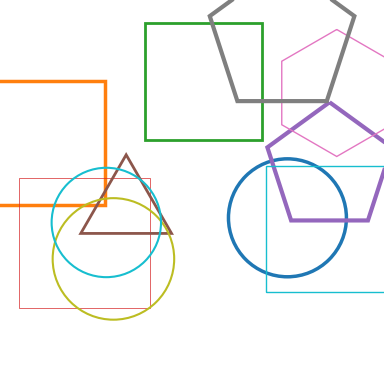[{"shape": "circle", "thickness": 2.5, "radius": 0.77, "center": [0.747, 0.434]}, {"shape": "square", "thickness": 2.5, "radius": 0.81, "center": [0.111, 0.628]}, {"shape": "square", "thickness": 2, "radius": 0.76, "center": [0.529, 0.788]}, {"shape": "square", "thickness": 0.5, "radius": 0.85, "center": [0.219, 0.369]}, {"shape": "pentagon", "thickness": 3, "radius": 0.85, "center": [0.856, 0.565]}, {"shape": "triangle", "thickness": 2, "radius": 0.68, "center": [0.328, 0.462]}, {"shape": "hexagon", "thickness": 1, "radius": 0.82, "center": [0.875, 0.758]}, {"shape": "pentagon", "thickness": 3, "radius": 0.99, "center": [0.733, 0.897]}, {"shape": "circle", "thickness": 1.5, "radius": 0.79, "center": [0.295, 0.327]}, {"shape": "square", "thickness": 1, "radius": 0.82, "center": [0.855, 0.406]}, {"shape": "circle", "thickness": 1.5, "radius": 0.71, "center": [0.276, 0.422]}]